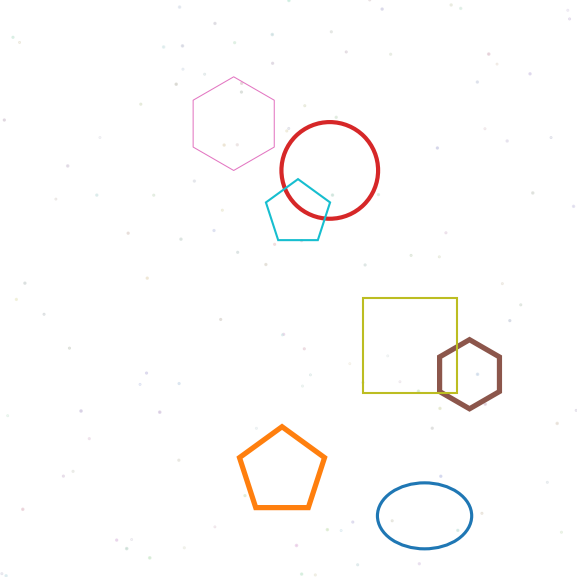[{"shape": "oval", "thickness": 1.5, "radius": 0.41, "center": [0.735, 0.106]}, {"shape": "pentagon", "thickness": 2.5, "radius": 0.39, "center": [0.488, 0.183]}, {"shape": "circle", "thickness": 2, "radius": 0.42, "center": [0.571, 0.704]}, {"shape": "hexagon", "thickness": 2.5, "radius": 0.3, "center": [0.813, 0.351]}, {"shape": "hexagon", "thickness": 0.5, "radius": 0.41, "center": [0.405, 0.785]}, {"shape": "square", "thickness": 1, "radius": 0.41, "center": [0.71, 0.401]}, {"shape": "pentagon", "thickness": 1, "radius": 0.29, "center": [0.516, 0.631]}]